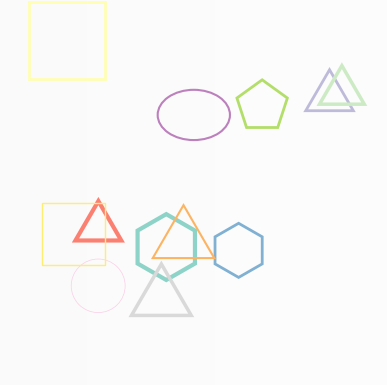[{"shape": "hexagon", "thickness": 3, "radius": 0.43, "center": [0.429, 0.358]}, {"shape": "square", "thickness": 2, "radius": 0.49, "center": [0.173, 0.895]}, {"shape": "triangle", "thickness": 2, "radius": 0.35, "center": [0.85, 0.748]}, {"shape": "triangle", "thickness": 3, "radius": 0.34, "center": [0.254, 0.41]}, {"shape": "hexagon", "thickness": 2, "radius": 0.35, "center": [0.616, 0.35]}, {"shape": "triangle", "thickness": 1.5, "radius": 0.46, "center": [0.474, 0.375]}, {"shape": "pentagon", "thickness": 2, "radius": 0.34, "center": [0.677, 0.724]}, {"shape": "circle", "thickness": 0.5, "radius": 0.35, "center": [0.253, 0.258]}, {"shape": "triangle", "thickness": 2.5, "radius": 0.45, "center": [0.416, 0.225]}, {"shape": "oval", "thickness": 1.5, "radius": 0.47, "center": [0.5, 0.701]}, {"shape": "triangle", "thickness": 2.5, "radius": 0.33, "center": [0.882, 0.763]}, {"shape": "square", "thickness": 1, "radius": 0.4, "center": [0.19, 0.392]}]